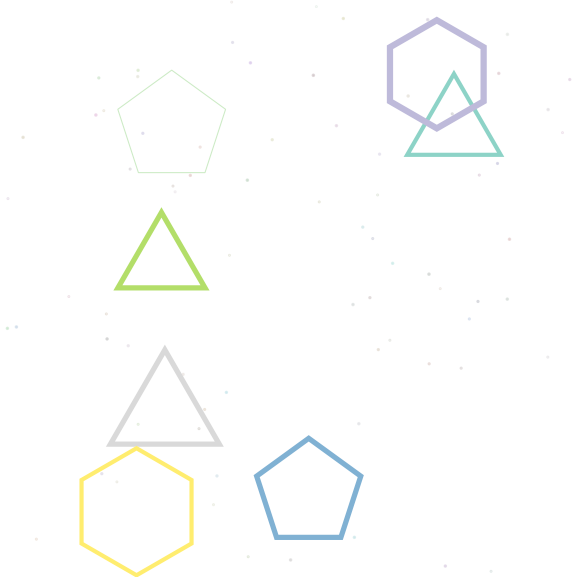[{"shape": "triangle", "thickness": 2, "radius": 0.47, "center": [0.786, 0.778]}, {"shape": "hexagon", "thickness": 3, "radius": 0.47, "center": [0.756, 0.871]}, {"shape": "pentagon", "thickness": 2.5, "radius": 0.47, "center": [0.535, 0.145]}, {"shape": "triangle", "thickness": 2.5, "radius": 0.44, "center": [0.28, 0.544]}, {"shape": "triangle", "thickness": 2.5, "radius": 0.54, "center": [0.285, 0.284]}, {"shape": "pentagon", "thickness": 0.5, "radius": 0.49, "center": [0.297, 0.78]}, {"shape": "hexagon", "thickness": 2, "radius": 0.55, "center": [0.236, 0.113]}]